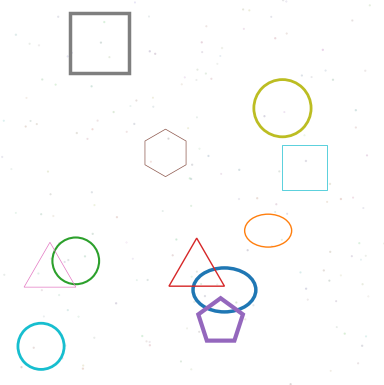[{"shape": "oval", "thickness": 2.5, "radius": 0.41, "center": [0.583, 0.247]}, {"shape": "oval", "thickness": 1, "radius": 0.31, "center": [0.696, 0.401]}, {"shape": "circle", "thickness": 1.5, "radius": 0.3, "center": [0.197, 0.322]}, {"shape": "triangle", "thickness": 1, "radius": 0.42, "center": [0.511, 0.298]}, {"shape": "pentagon", "thickness": 3, "radius": 0.3, "center": [0.573, 0.165]}, {"shape": "hexagon", "thickness": 0.5, "radius": 0.31, "center": [0.43, 0.603]}, {"shape": "triangle", "thickness": 0.5, "radius": 0.39, "center": [0.13, 0.293]}, {"shape": "square", "thickness": 2.5, "radius": 0.39, "center": [0.258, 0.888]}, {"shape": "circle", "thickness": 2, "radius": 0.37, "center": [0.734, 0.719]}, {"shape": "circle", "thickness": 2, "radius": 0.3, "center": [0.107, 0.1]}, {"shape": "square", "thickness": 0.5, "radius": 0.29, "center": [0.791, 0.566]}]